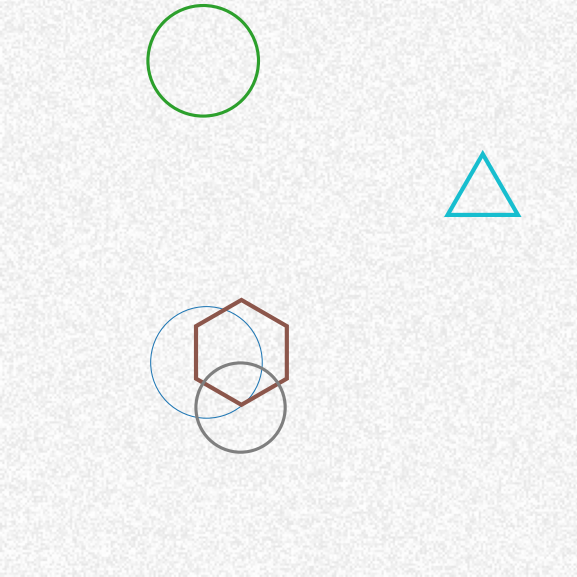[{"shape": "circle", "thickness": 0.5, "radius": 0.48, "center": [0.358, 0.372]}, {"shape": "circle", "thickness": 1.5, "radius": 0.48, "center": [0.352, 0.894]}, {"shape": "hexagon", "thickness": 2, "radius": 0.45, "center": [0.418, 0.389]}, {"shape": "circle", "thickness": 1.5, "radius": 0.39, "center": [0.417, 0.293]}, {"shape": "triangle", "thickness": 2, "radius": 0.35, "center": [0.836, 0.662]}]